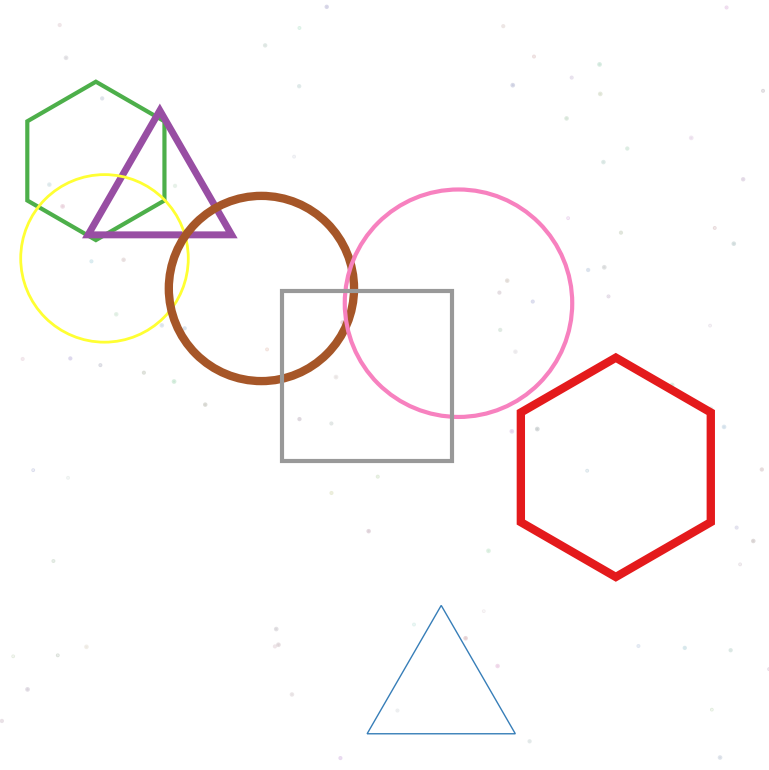[{"shape": "hexagon", "thickness": 3, "radius": 0.71, "center": [0.8, 0.393]}, {"shape": "triangle", "thickness": 0.5, "radius": 0.56, "center": [0.573, 0.103]}, {"shape": "hexagon", "thickness": 1.5, "radius": 0.51, "center": [0.125, 0.791]}, {"shape": "triangle", "thickness": 2.5, "radius": 0.54, "center": [0.208, 0.749]}, {"shape": "circle", "thickness": 1, "radius": 0.54, "center": [0.136, 0.664]}, {"shape": "circle", "thickness": 3, "radius": 0.6, "center": [0.34, 0.625]}, {"shape": "circle", "thickness": 1.5, "radius": 0.74, "center": [0.595, 0.606]}, {"shape": "square", "thickness": 1.5, "radius": 0.55, "center": [0.477, 0.511]}]